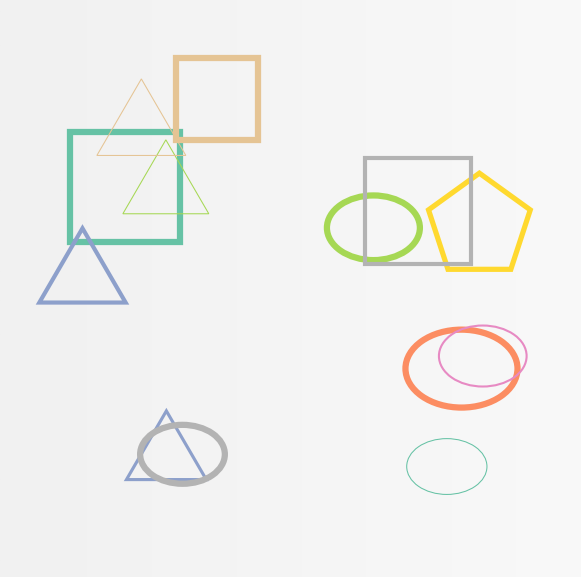[{"shape": "square", "thickness": 3, "radius": 0.48, "center": [0.215, 0.675]}, {"shape": "oval", "thickness": 0.5, "radius": 0.35, "center": [0.769, 0.191]}, {"shape": "oval", "thickness": 3, "radius": 0.48, "center": [0.794, 0.361]}, {"shape": "triangle", "thickness": 1.5, "radius": 0.4, "center": [0.286, 0.208]}, {"shape": "triangle", "thickness": 2, "radius": 0.43, "center": [0.142, 0.518]}, {"shape": "oval", "thickness": 1, "radius": 0.38, "center": [0.831, 0.383]}, {"shape": "triangle", "thickness": 0.5, "radius": 0.43, "center": [0.285, 0.672]}, {"shape": "oval", "thickness": 3, "radius": 0.4, "center": [0.642, 0.605]}, {"shape": "pentagon", "thickness": 2.5, "radius": 0.46, "center": [0.825, 0.607]}, {"shape": "square", "thickness": 3, "radius": 0.36, "center": [0.373, 0.828]}, {"shape": "triangle", "thickness": 0.5, "radius": 0.44, "center": [0.243, 0.774]}, {"shape": "oval", "thickness": 3, "radius": 0.36, "center": [0.314, 0.212]}, {"shape": "square", "thickness": 2, "radius": 0.46, "center": [0.719, 0.634]}]